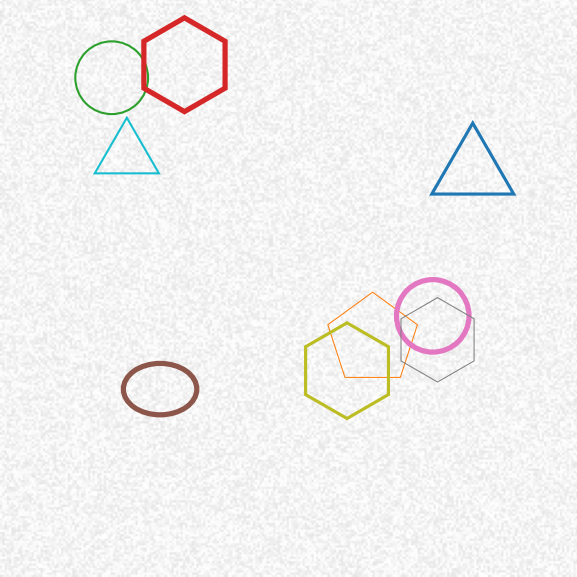[{"shape": "triangle", "thickness": 1.5, "radius": 0.41, "center": [0.819, 0.704]}, {"shape": "pentagon", "thickness": 0.5, "radius": 0.41, "center": [0.645, 0.412]}, {"shape": "circle", "thickness": 1, "radius": 0.31, "center": [0.193, 0.865]}, {"shape": "hexagon", "thickness": 2.5, "radius": 0.41, "center": [0.319, 0.887]}, {"shape": "oval", "thickness": 2.5, "radius": 0.32, "center": [0.277, 0.325]}, {"shape": "circle", "thickness": 2.5, "radius": 0.31, "center": [0.749, 0.452]}, {"shape": "hexagon", "thickness": 0.5, "radius": 0.37, "center": [0.758, 0.411]}, {"shape": "hexagon", "thickness": 1.5, "radius": 0.41, "center": [0.601, 0.357]}, {"shape": "triangle", "thickness": 1, "radius": 0.32, "center": [0.22, 0.731]}]